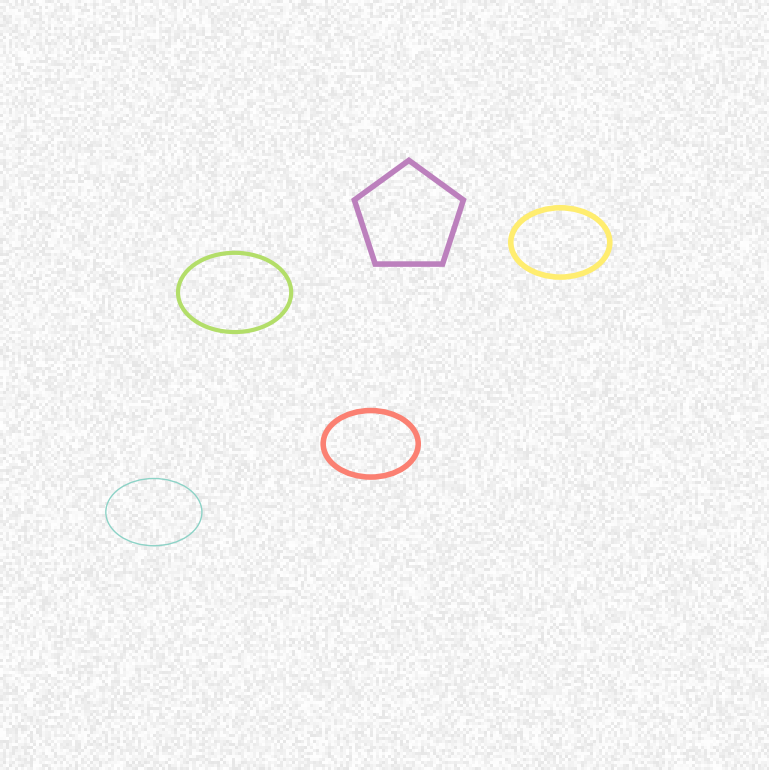[{"shape": "oval", "thickness": 0.5, "radius": 0.31, "center": [0.2, 0.335]}, {"shape": "oval", "thickness": 2, "radius": 0.31, "center": [0.481, 0.424]}, {"shape": "oval", "thickness": 1.5, "radius": 0.37, "center": [0.305, 0.62]}, {"shape": "pentagon", "thickness": 2, "radius": 0.37, "center": [0.531, 0.717]}, {"shape": "oval", "thickness": 2, "radius": 0.32, "center": [0.728, 0.685]}]